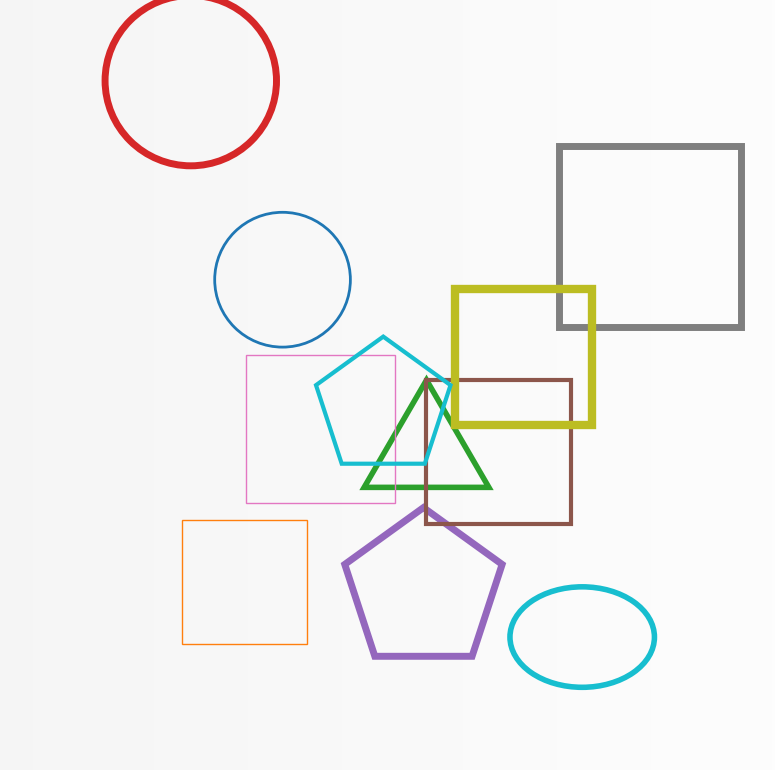[{"shape": "circle", "thickness": 1, "radius": 0.44, "center": [0.365, 0.637]}, {"shape": "square", "thickness": 0.5, "radius": 0.4, "center": [0.315, 0.244]}, {"shape": "triangle", "thickness": 2, "radius": 0.46, "center": [0.55, 0.414]}, {"shape": "circle", "thickness": 2.5, "radius": 0.55, "center": [0.246, 0.895]}, {"shape": "pentagon", "thickness": 2.5, "radius": 0.53, "center": [0.546, 0.234]}, {"shape": "square", "thickness": 1.5, "radius": 0.47, "center": [0.643, 0.413]}, {"shape": "square", "thickness": 0.5, "radius": 0.48, "center": [0.413, 0.443]}, {"shape": "square", "thickness": 2.5, "radius": 0.59, "center": [0.838, 0.693]}, {"shape": "square", "thickness": 3, "radius": 0.44, "center": [0.675, 0.536]}, {"shape": "pentagon", "thickness": 1.5, "radius": 0.46, "center": [0.495, 0.472]}, {"shape": "oval", "thickness": 2, "radius": 0.47, "center": [0.751, 0.173]}]